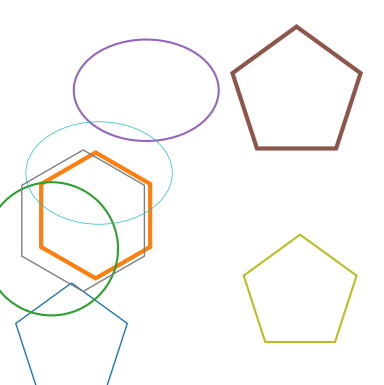[{"shape": "pentagon", "thickness": 1, "radius": 0.76, "center": [0.186, 0.113]}, {"shape": "hexagon", "thickness": 3, "radius": 0.82, "center": [0.248, 0.44]}, {"shape": "circle", "thickness": 1.5, "radius": 0.86, "center": [0.134, 0.354]}, {"shape": "oval", "thickness": 1.5, "radius": 0.94, "center": [0.38, 0.766]}, {"shape": "pentagon", "thickness": 3, "radius": 0.87, "center": [0.77, 0.756]}, {"shape": "hexagon", "thickness": 1, "radius": 0.92, "center": [0.216, 0.427]}, {"shape": "pentagon", "thickness": 1.5, "radius": 0.77, "center": [0.78, 0.236]}, {"shape": "oval", "thickness": 0.5, "radius": 0.95, "center": [0.257, 0.551]}]